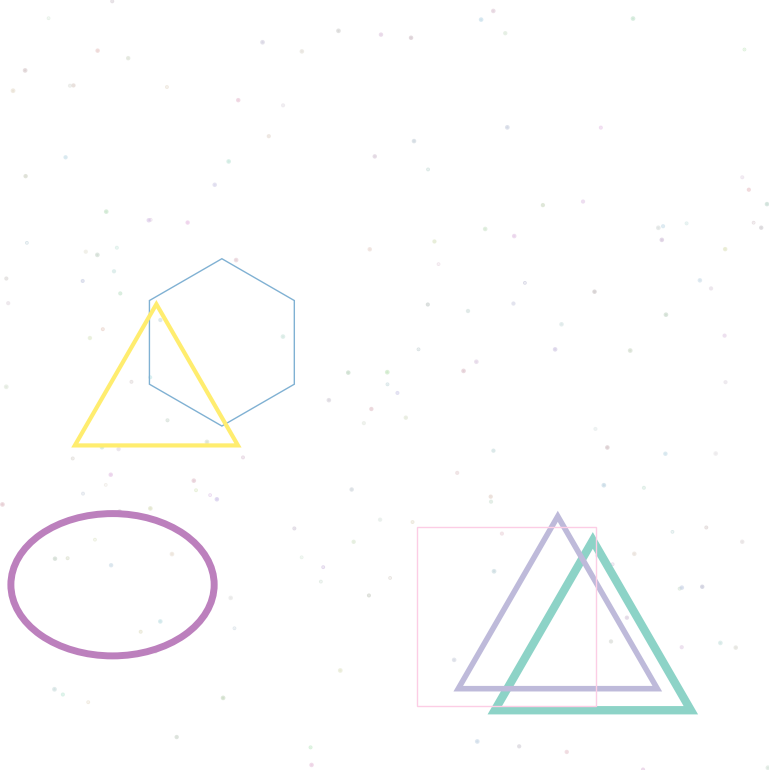[{"shape": "triangle", "thickness": 3, "radius": 0.74, "center": [0.77, 0.151]}, {"shape": "triangle", "thickness": 2, "radius": 0.75, "center": [0.724, 0.18]}, {"shape": "hexagon", "thickness": 0.5, "radius": 0.54, "center": [0.288, 0.555]}, {"shape": "square", "thickness": 0.5, "radius": 0.58, "center": [0.658, 0.199]}, {"shape": "oval", "thickness": 2.5, "radius": 0.66, "center": [0.146, 0.241]}, {"shape": "triangle", "thickness": 1.5, "radius": 0.61, "center": [0.203, 0.483]}]